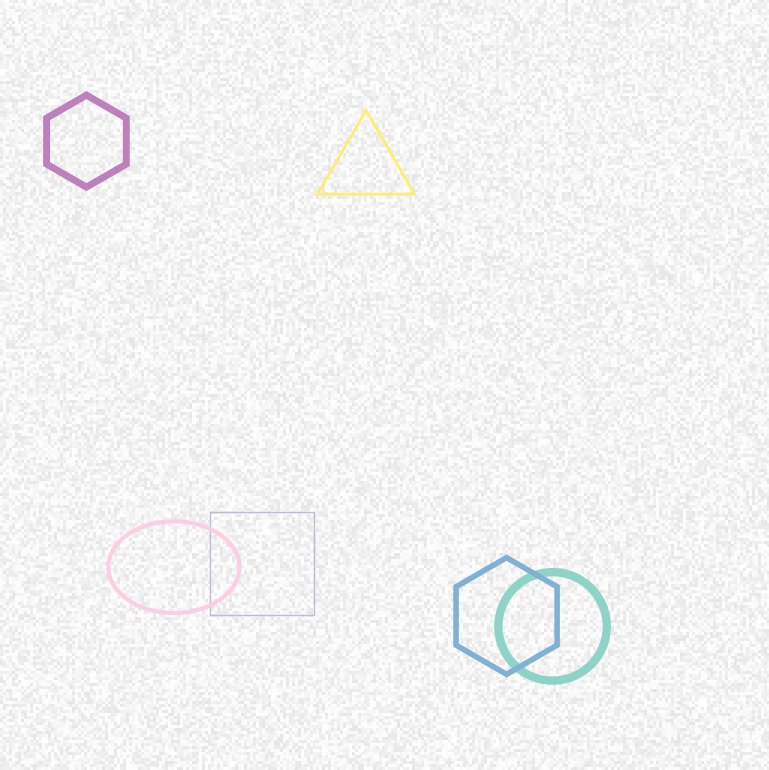[{"shape": "circle", "thickness": 3, "radius": 0.35, "center": [0.718, 0.187]}, {"shape": "square", "thickness": 0.5, "radius": 0.34, "center": [0.34, 0.268]}, {"shape": "hexagon", "thickness": 2, "radius": 0.38, "center": [0.658, 0.2]}, {"shape": "oval", "thickness": 1.5, "radius": 0.43, "center": [0.226, 0.263]}, {"shape": "hexagon", "thickness": 2.5, "radius": 0.3, "center": [0.112, 0.817]}, {"shape": "triangle", "thickness": 1, "radius": 0.36, "center": [0.475, 0.784]}]